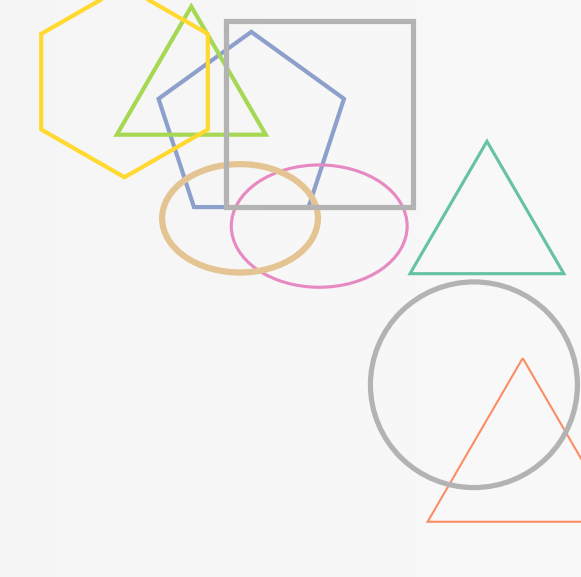[{"shape": "triangle", "thickness": 1.5, "radius": 0.76, "center": [0.838, 0.602]}, {"shape": "triangle", "thickness": 1, "radius": 0.94, "center": [0.899, 0.19]}, {"shape": "pentagon", "thickness": 2, "radius": 0.84, "center": [0.432, 0.776]}, {"shape": "oval", "thickness": 1.5, "radius": 0.76, "center": [0.549, 0.608]}, {"shape": "triangle", "thickness": 2, "radius": 0.74, "center": [0.329, 0.84]}, {"shape": "hexagon", "thickness": 2, "radius": 0.83, "center": [0.214, 0.858]}, {"shape": "oval", "thickness": 3, "radius": 0.67, "center": [0.413, 0.621]}, {"shape": "circle", "thickness": 2.5, "radius": 0.89, "center": [0.815, 0.333]}, {"shape": "square", "thickness": 2.5, "radius": 0.8, "center": [0.55, 0.802]}]